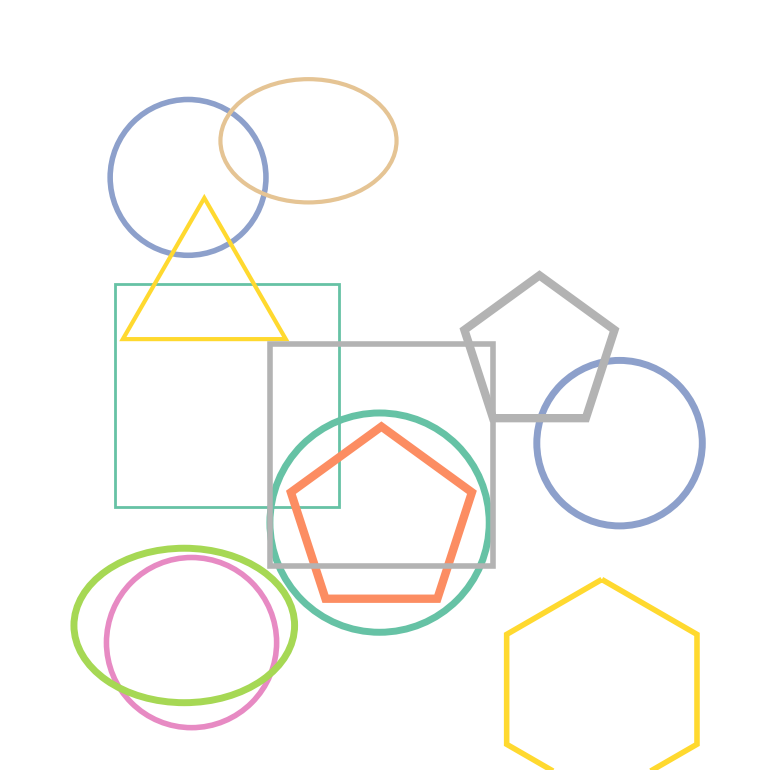[{"shape": "circle", "thickness": 2.5, "radius": 0.71, "center": [0.493, 0.321]}, {"shape": "square", "thickness": 1, "radius": 0.73, "center": [0.295, 0.486]}, {"shape": "pentagon", "thickness": 3, "radius": 0.62, "center": [0.495, 0.322]}, {"shape": "circle", "thickness": 2, "radius": 0.51, "center": [0.244, 0.77]}, {"shape": "circle", "thickness": 2.5, "radius": 0.54, "center": [0.805, 0.424]}, {"shape": "circle", "thickness": 2, "radius": 0.55, "center": [0.249, 0.165]}, {"shape": "oval", "thickness": 2.5, "radius": 0.72, "center": [0.239, 0.188]}, {"shape": "triangle", "thickness": 1.5, "radius": 0.61, "center": [0.265, 0.621]}, {"shape": "hexagon", "thickness": 2, "radius": 0.71, "center": [0.782, 0.105]}, {"shape": "oval", "thickness": 1.5, "radius": 0.57, "center": [0.401, 0.817]}, {"shape": "square", "thickness": 2, "radius": 0.72, "center": [0.496, 0.409]}, {"shape": "pentagon", "thickness": 3, "radius": 0.51, "center": [0.701, 0.54]}]